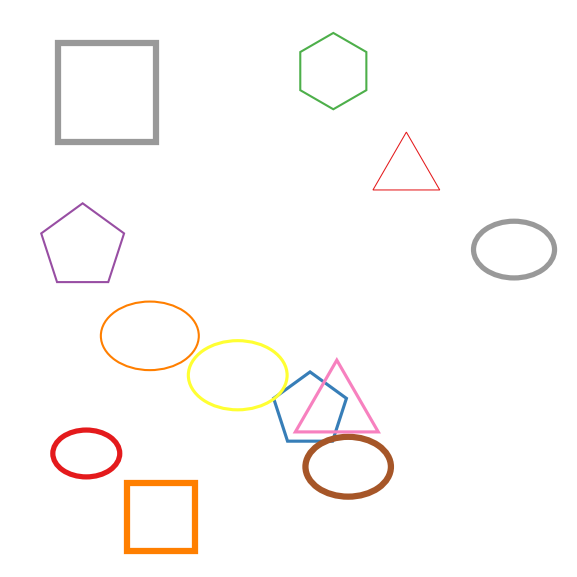[{"shape": "triangle", "thickness": 0.5, "radius": 0.33, "center": [0.704, 0.704]}, {"shape": "oval", "thickness": 2.5, "radius": 0.29, "center": [0.149, 0.214]}, {"shape": "pentagon", "thickness": 1.5, "radius": 0.33, "center": [0.537, 0.289]}, {"shape": "hexagon", "thickness": 1, "radius": 0.33, "center": [0.577, 0.876]}, {"shape": "pentagon", "thickness": 1, "radius": 0.38, "center": [0.143, 0.572]}, {"shape": "square", "thickness": 3, "radius": 0.3, "center": [0.279, 0.104]}, {"shape": "oval", "thickness": 1, "radius": 0.42, "center": [0.259, 0.418]}, {"shape": "oval", "thickness": 1.5, "radius": 0.43, "center": [0.412, 0.349]}, {"shape": "oval", "thickness": 3, "radius": 0.37, "center": [0.603, 0.191]}, {"shape": "triangle", "thickness": 1.5, "radius": 0.41, "center": [0.583, 0.293]}, {"shape": "oval", "thickness": 2.5, "radius": 0.35, "center": [0.89, 0.567]}, {"shape": "square", "thickness": 3, "radius": 0.43, "center": [0.185, 0.839]}]